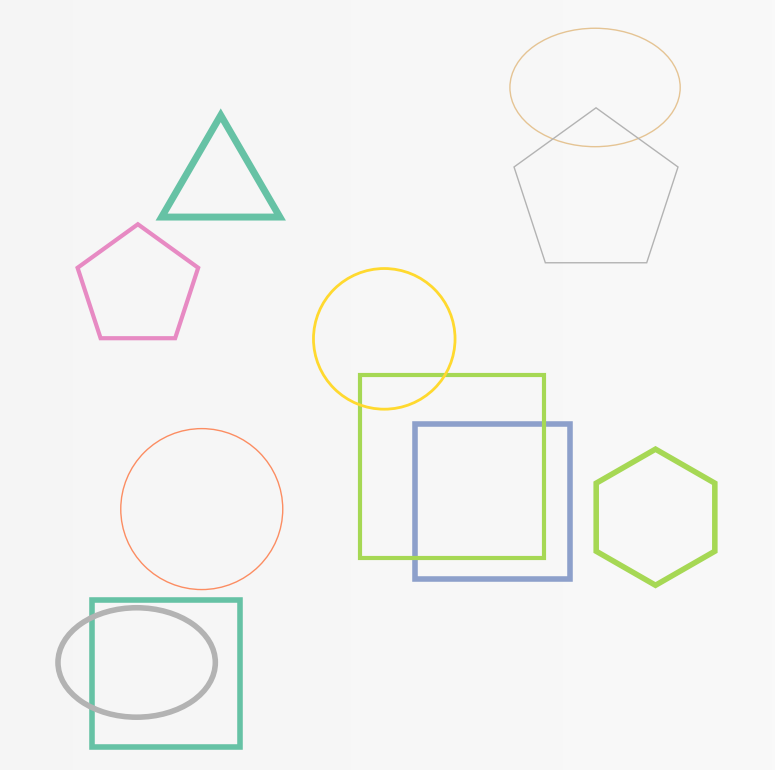[{"shape": "triangle", "thickness": 2.5, "radius": 0.44, "center": [0.285, 0.762]}, {"shape": "square", "thickness": 2, "radius": 0.48, "center": [0.215, 0.126]}, {"shape": "circle", "thickness": 0.5, "radius": 0.52, "center": [0.26, 0.339]}, {"shape": "square", "thickness": 2, "radius": 0.5, "center": [0.635, 0.349]}, {"shape": "pentagon", "thickness": 1.5, "radius": 0.41, "center": [0.178, 0.627]}, {"shape": "square", "thickness": 1.5, "radius": 0.59, "center": [0.584, 0.394]}, {"shape": "hexagon", "thickness": 2, "radius": 0.44, "center": [0.846, 0.328]}, {"shape": "circle", "thickness": 1, "radius": 0.46, "center": [0.496, 0.56]}, {"shape": "oval", "thickness": 0.5, "radius": 0.55, "center": [0.768, 0.886]}, {"shape": "oval", "thickness": 2, "radius": 0.51, "center": [0.176, 0.14]}, {"shape": "pentagon", "thickness": 0.5, "radius": 0.56, "center": [0.769, 0.749]}]